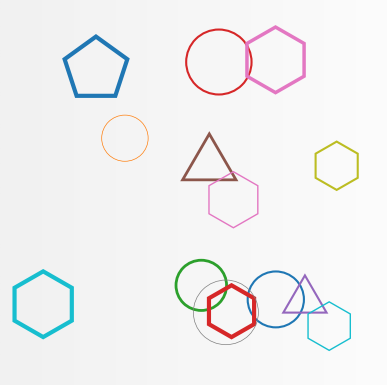[{"shape": "circle", "thickness": 1.5, "radius": 0.36, "center": [0.712, 0.222]}, {"shape": "pentagon", "thickness": 3, "radius": 0.43, "center": [0.248, 0.82]}, {"shape": "circle", "thickness": 0.5, "radius": 0.3, "center": [0.322, 0.641]}, {"shape": "circle", "thickness": 2, "radius": 0.33, "center": [0.519, 0.259]}, {"shape": "circle", "thickness": 1.5, "radius": 0.42, "center": [0.565, 0.839]}, {"shape": "hexagon", "thickness": 3, "radius": 0.34, "center": [0.598, 0.192]}, {"shape": "triangle", "thickness": 1.5, "radius": 0.32, "center": [0.787, 0.22]}, {"shape": "triangle", "thickness": 2, "radius": 0.4, "center": [0.54, 0.573]}, {"shape": "hexagon", "thickness": 1, "radius": 0.36, "center": [0.602, 0.481]}, {"shape": "hexagon", "thickness": 2.5, "radius": 0.43, "center": [0.711, 0.845]}, {"shape": "circle", "thickness": 0.5, "radius": 0.42, "center": [0.583, 0.189]}, {"shape": "hexagon", "thickness": 1.5, "radius": 0.31, "center": [0.869, 0.569]}, {"shape": "hexagon", "thickness": 1, "radius": 0.31, "center": [0.849, 0.153]}, {"shape": "hexagon", "thickness": 3, "radius": 0.43, "center": [0.111, 0.21]}]